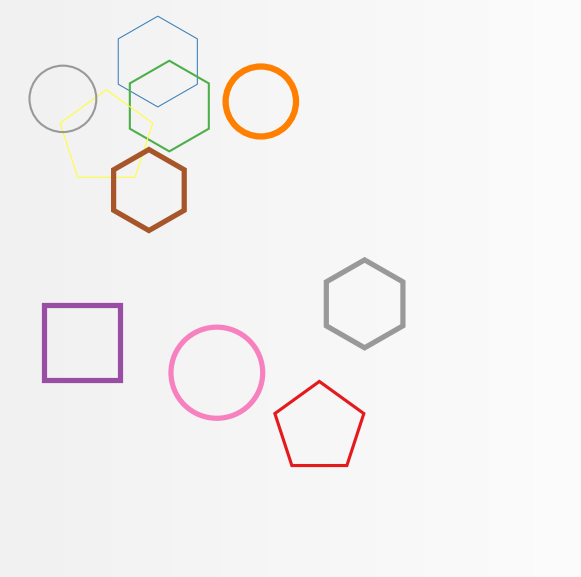[{"shape": "pentagon", "thickness": 1.5, "radius": 0.4, "center": [0.549, 0.258]}, {"shape": "hexagon", "thickness": 0.5, "radius": 0.39, "center": [0.271, 0.893]}, {"shape": "hexagon", "thickness": 1, "radius": 0.39, "center": [0.291, 0.816]}, {"shape": "square", "thickness": 2.5, "radius": 0.33, "center": [0.141, 0.407]}, {"shape": "circle", "thickness": 3, "radius": 0.3, "center": [0.449, 0.823]}, {"shape": "pentagon", "thickness": 0.5, "radius": 0.42, "center": [0.183, 0.76]}, {"shape": "hexagon", "thickness": 2.5, "radius": 0.35, "center": [0.256, 0.67]}, {"shape": "circle", "thickness": 2.5, "radius": 0.39, "center": [0.373, 0.354]}, {"shape": "circle", "thickness": 1, "radius": 0.29, "center": [0.108, 0.828]}, {"shape": "hexagon", "thickness": 2.5, "radius": 0.38, "center": [0.627, 0.473]}]